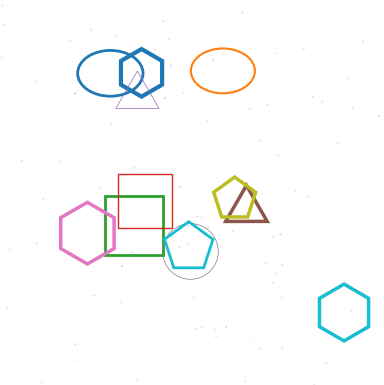[{"shape": "oval", "thickness": 2, "radius": 0.42, "center": [0.287, 0.81]}, {"shape": "hexagon", "thickness": 3, "radius": 0.31, "center": [0.368, 0.811]}, {"shape": "oval", "thickness": 1.5, "radius": 0.42, "center": [0.579, 0.816]}, {"shape": "square", "thickness": 2, "radius": 0.38, "center": [0.349, 0.414]}, {"shape": "square", "thickness": 1, "radius": 0.35, "center": [0.377, 0.478]}, {"shape": "triangle", "thickness": 0.5, "radius": 0.32, "center": [0.357, 0.751]}, {"shape": "triangle", "thickness": 2.5, "radius": 0.31, "center": [0.64, 0.456]}, {"shape": "hexagon", "thickness": 2.5, "radius": 0.4, "center": [0.227, 0.394]}, {"shape": "circle", "thickness": 0.5, "radius": 0.36, "center": [0.495, 0.347]}, {"shape": "pentagon", "thickness": 2.5, "radius": 0.29, "center": [0.61, 0.483]}, {"shape": "hexagon", "thickness": 2.5, "radius": 0.37, "center": [0.894, 0.188]}, {"shape": "pentagon", "thickness": 2, "radius": 0.33, "center": [0.49, 0.358]}]